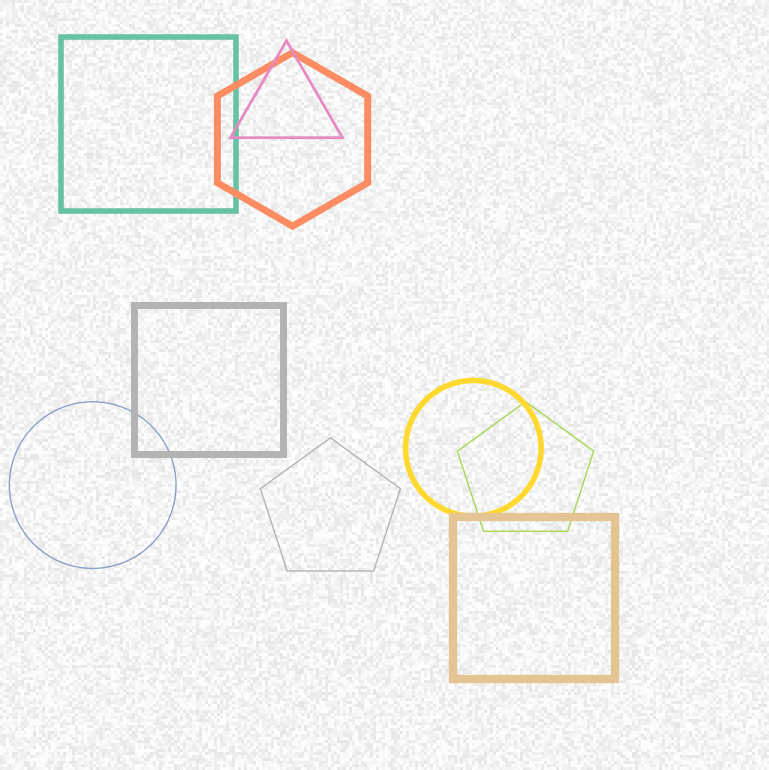[{"shape": "square", "thickness": 2, "radius": 0.57, "center": [0.192, 0.839]}, {"shape": "hexagon", "thickness": 2.5, "radius": 0.56, "center": [0.38, 0.819]}, {"shape": "circle", "thickness": 0.5, "radius": 0.54, "center": [0.12, 0.37]}, {"shape": "triangle", "thickness": 1, "radius": 0.42, "center": [0.372, 0.863]}, {"shape": "pentagon", "thickness": 0.5, "radius": 0.47, "center": [0.683, 0.385]}, {"shape": "circle", "thickness": 2, "radius": 0.44, "center": [0.615, 0.418]}, {"shape": "square", "thickness": 3, "radius": 0.53, "center": [0.693, 0.223]}, {"shape": "pentagon", "thickness": 0.5, "radius": 0.48, "center": [0.429, 0.336]}, {"shape": "square", "thickness": 2.5, "radius": 0.48, "center": [0.271, 0.507]}]